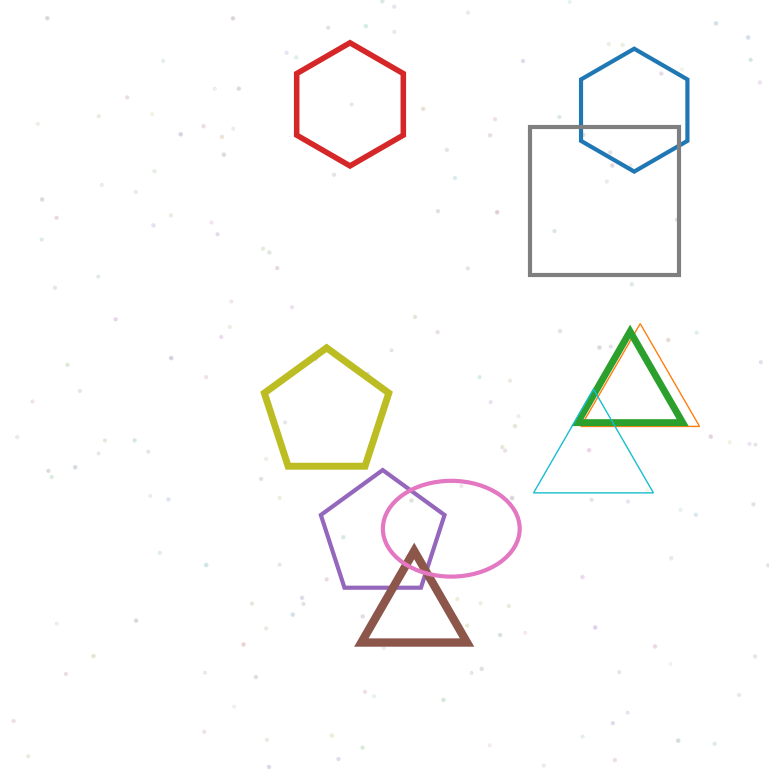[{"shape": "hexagon", "thickness": 1.5, "radius": 0.4, "center": [0.824, 0.857]}, {"shape": "triangle", "thickness": 0.5, "radius": 0.44, "center": [0.831, 0.491]}, {"shape": "triangle", "thickness": 2.5, "radius": 0.39, "center": [0.818, 0.491]}, {"shape": "hexagon", "thickness": 2, "radius": 0.4, "center": [0.455, 0.864]}, {"shape": "pentagon", "thickness": 1.5, "radius": 0.42, "center": [0.497, 0.305]}, {"shape": "triangle", "thickness": 3, "radius": 0.4, "center": [0.538, 0.205]}, {"shape": "oval", "thickness": 1.5, "radius": 0.44, "center": [0.586, 0.313]}, {"shape": "square", "thickness": 1.5, "radius": 0.48, "center": [0.785, 0.739]}, {"shape": "pentagon", "thickness": 2.5, "radius": 0.42, "center": [0.424, 0.463]}, {"shape": "triangle", "thickness": 0.5, "radius": 0.45, "center": [0.771, 0.405]}]